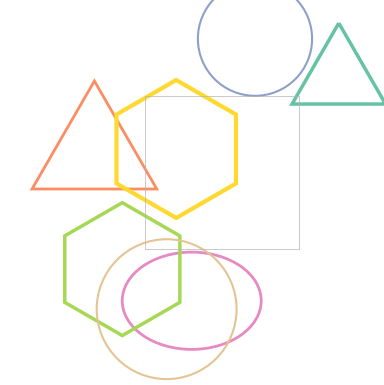[{"shape": "triangle", "thickness": 2.5, "radius": 0.7, "center": [0.88, 0.8]}, {"shape": "triangle", "thickness": 2, "radius": 0.94, "center": [0.245, 0.603]}, {"shape": "circle", "thickness": 1.5, "radius": 0.74, "center": [0.662, 0.899]}, {"shape": "oval", "thickness": 2, "radius": 0.9, "center": [0.498, 0.219]}, {"shape": "hexagon", "thickness": 2.5, "radius": 0.86, "center": [0.318, 0.301]}, {"shape": "hexagon", "thickness": 3, "radius": 0.9, "center": [0.458, 0.613]}, {"shape": "circle", "thickness": 1.5, "radius": 0.91, "center": [0.433, 0.197]}, {"shape": "square", "thickness": 0.5, "radius": 1.0, "center": [0.577, 0.552]}]